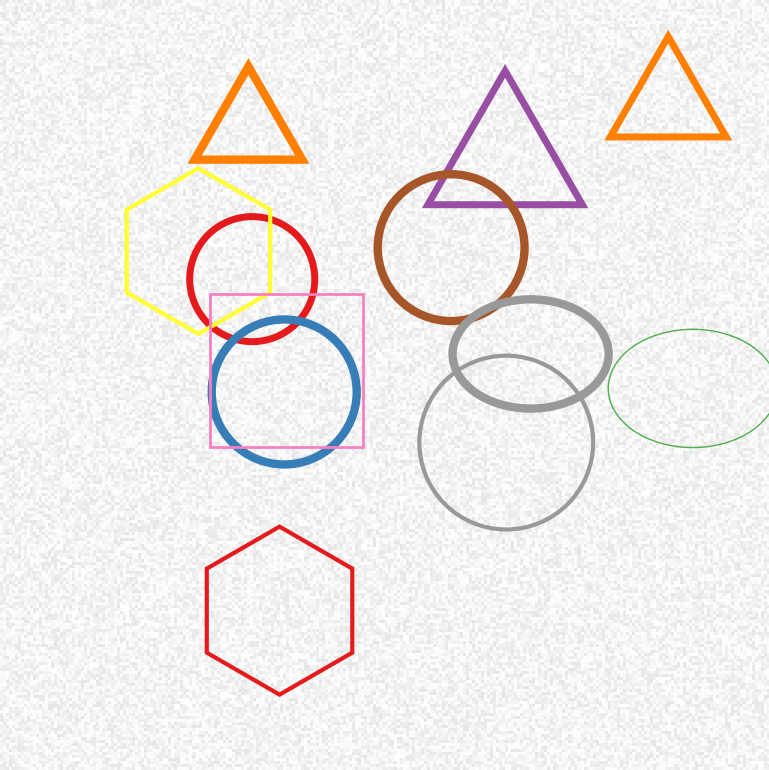[{"shape": "circle", "thickness": 2.5, "radius": 0.41, "center": [0.328, 0.638]}, {"shape": "hexagon", "thickness": 1.5, "radius": 0.55, "center": [0.363, 0.207]}, {"shape": "circle", "thickness": 3, "radius": 0.47, "center": [0.369, 0.491]}, {"shape": "oval", "thickness": 0.5, "radius": 0.55, "center": [0.9, 0.496]}, {"shape": "triangle", "thickness": 2.5, "radius": 0.58, "center": [0.656, 0.792]}, {"shape": "triangle", "thickness": 2.5, "radius": 0.43, "center": [0.868, 0.866]}, {"shape": "triangle", "thickness": 3, "radius": 0.4, "center": [0.323, 0.833]}, {"shape": "hexagon", "thickness": 1.5, "radius": 0.54, "center": [0.258, 0.674]}, {"shape": "circle", "thickness": 3, "radius": 0.48, "center": [0.586, 0.678]}, {"shape": "square", "thickness": 1, "radius": 0.5, "center": [0.372, 0.519]}, {"shape": "oval", "thickness": 3, "radius": 0.51, "center": [0.689, 0.54]}, {"shape": "circle", "thickness": 1.5, "radius": 0.56, "center": [0.657, 0.425]}]